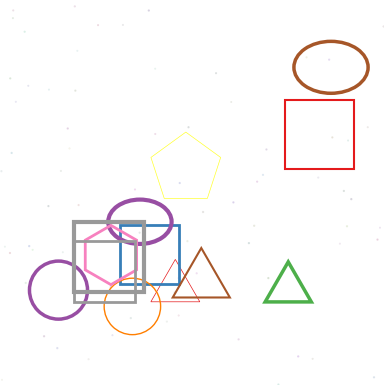[{"shape": "triangle", "thickness": 0.5, "radius": 0.37, "center": [0.455, 0.253]}, {"shape": "square", "thickness": 1.5, "radius": 0.45, "center": [0.83, 0.65]}, {"shape": "square", "thickness": 2, "radius": 0.38, "center": [0.388, 0.339]}, {"shape": "triangle", "thickness": 2.5, "radius": 0.35, "center": [0.749, 0.25]}, {"shape": "oval", "thickness": 3, "radius": 0.41, "center": [0.363, 0.424]}, {"shape": "circle", "thickness": 2.5, "radius": 0.38, "center": [0.152, 0.246]}, {"shape": "circle", "thickness": 1, "radius": 0.37, "center": [0.344, 0.204]}, {"shape": "pentagon", "thickness": 0.5, "radius": 0.48, "center": [0.483, 0.562]}, {"shape": "triangle", "thickness": 1.5, "radius": 0.43, "center": [0.523, 0.27]}, {"shape": "oval", "thickness": 2.5, "radius": 0.48, "center": [0.86, 0.825]}, {"shape": "hexagon", "thickness": 2, "radius": 0.39, "center": [0.288, 0.338]}, {"shape": "square", "thickness": 2, "radius": 0.4, "center": [0.272, 0.294]}, {"shape": "square", "thickness": 3, "radius": 0.46, "center": [0.283, 0.333]}]